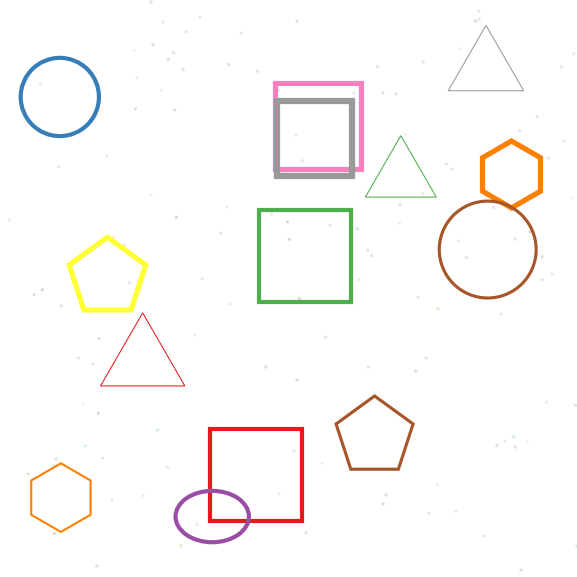[{"shape": "square", "thickness": 2, "radius": 0.4, "center": [0.443, 0.177]}, {"shape": "triangle", "thickness": 0.5, "radius": 0.42, "center": [0.247, 0.373]}, {"shape": "circle", "thickness": 2, "radius": 0.34, "center": [0.104, 0.831]}, {"shape": "triangle", "thickness": 0.5, "radius": 0.35, "center": [0.694, 0.693]}, {"shape": "square", "thickness": 2, "radius": 0.4, "center": [0.529, 0.555]}, {"shape": "oval", "thickness": 2, "radius": 0.32, "center": [0.368, 0.105]}, {"shape": "hexagon", "thickness": 1, "radius": 0.3, "center": [0.105, 0.137]}, {"shape": "hexagon", "thickness": 2.5, "radius": 0.29, "center": [0.886, 0.697]}, {"shape": "pentagon", "thickness": 2.5, "radius": 0.35, "center": [0.186, 0.519]}, {"shape": "pentagon", "thickness": 1.5, "radius": 0.35, "center": [0.649, 0.243]}, {"shape": "circle", "thickness": 1.5, "radius": 0.42, "center": [0.845, 0.567]}, {"shape": "square", "thickness": 2.5, "radius": 0.37, "center": [0.551, 0.781]}, {"shape": "square", "thickness": 3, "radius": 0.32, "center": [0.545, 0.759]}, {"shape": "triangle", "thickness": 0.5, "radius": 0.38, "center": [0.842, 0.88]}]